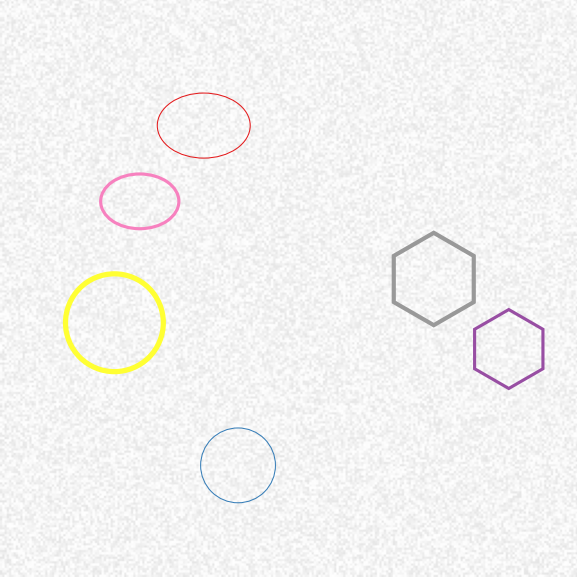[{"shape": "oval", "thickness": 0.5, "radius": 0.4, "center": [0.353, 0.782]}, {"shape": "circle", "thickness": 0.5, "radius": 0.32, "center": [0.412, 0.193]}, {"shape": "hexagon", "thickness": 1.5, "radius": 0.34, "center": [0.881, 0.395]}, {"shape": "circle", "thickness": 2.5, "radius": 0.42, "center": [0.198, 0.44]}, {"shape": "oval", "thickness": 1.5, "radius": 0.34, "center": [0.242, 0.65]}, {"shape": "hexagon", "thickness": 2, "radius": 0.4, "center": [0.751, 0.516]}]